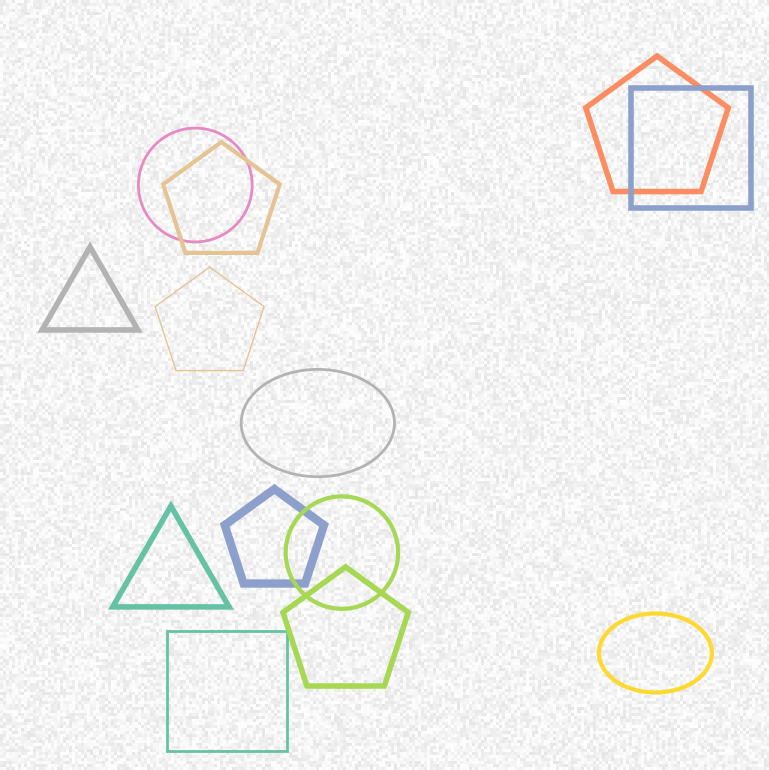[{"shape": "square", "thickness": 1, "radius": 0.39, "center": [0.295, 0.103]}, {"shape": "triangle", "thickness": 2, "radius": 0.44, "center": [0.222, 0.255]}, {"shape": "pentagon", "thickness": 2, "radius": 0.49, "center": [0.853, 0.83]}, {"shape": "square", "thickness": 2, "radius": 0.39, "center": [0.897, 0.808]}, {"shape": "pentagon", "thickness": 3, "radius": 0.34, "center": [0.356, 0.297]}, {"shape": "circle", "thickness": 1, "radius": 0.37, "center": [0.254, 0.76]}, {"shape": "circle", "thickness": 1.5, "radius": 0.37, "center": [0.444, 0.282]}, {"shape": "pentagon", "thickness": 2, "radius": 0.43, "center": [0.449, 0.178]}, {"shape": "oval", "thickness": 1.5, "radius": 0.37, "center": [0.851, 0.152]}, {"shape": "pentagon", "thickness": 1.5, "radius": 0.4, "center": [0.288, 0.736]}, {"shape": "pentagon", "thickness": 0.5, "radius": 0.37, "center": [0.272, 0.579]}, {"shape": "triangle", "thickness": 2, "radius": 0.36, "center": [0.117, 0.607]}, {"shape": "oval", "thickness": 1, "radius": 0.5, "center": [0.413, 0.451]}]